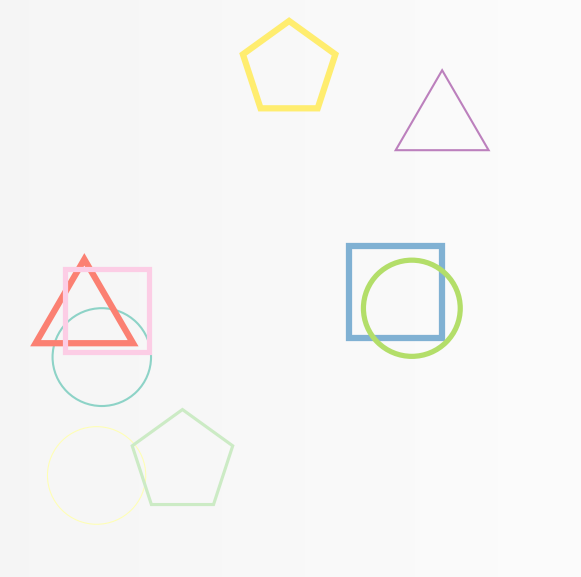[{"shape": "circle", "thickness": 1, "radius": 0.42, "center": [0.175, 0.381]}, {"shape": "circle", "thickness": 0.5, "radius": 0.42, "center": [0.166, 0.176]}, {"shape": "triangle", "thickness": 3, "radius": 0.48, "center": [0.145, 0.453]}, {"shape": "square", "thickness": 3, "radius": 0.4, "center": [0.681, 0.493]}, {"shape": "circle", "thickness": 2.5, "radius": 0.42, "center": [0.709, 0.465]}, {"shape": "square", "thickness": 2.5, "radius": 0.36, "center": [0.184, 0.462]}, {"shape": "triangle", "thickness": 1, "radius": 0.46, "center": [0.761, 0.785]}, {"shape": "pentagon", "thickness": 1.5, "radius": 0.45, "center": [0.314, 0.199]}, {"shape": "pentagon", "thickness": 3, "radius": 0.42, "center": [0.497, 0.879]}]